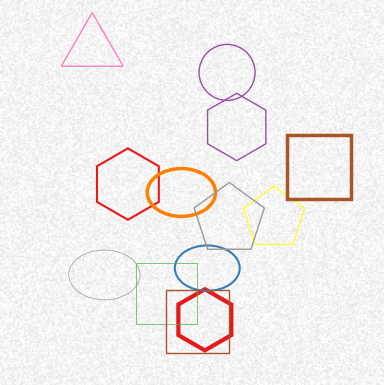[{"shape": "hexagon", "thickness": 1.5, "radius": 0.46, "center": [0.332, 0.522]}, {"shape": "hexagon", "thickness": 3, "radius": 0.4, "center": [0.532, 0.169]}, {"shape": "oval", "thickness": 1.5, "radius": 0.42, "center": [0.538, 0.304]}, {"shape": "square", "thickness": 0.5, "radius": 0.4, "center": [0.432, 0.238]}, {"shape": "hexagon", "thickness": 1, "radius": 0.44, "center": [0.615, 0.67]}, {"shape": "circle", "thickness": 1, "radius": 0.36, "center": [0.59, 0.812]}, {"shape": "oval", "thickness": 2.5, "radius": 0.44, "center": [0.471, 0.5]}, {"shape": "pentagon", "thickness": 1, "radius": 0.42, "center": [0.712, 0.433]}, {"shape": "square", "thickness": 2.5, "radius": 0.42, "center": [0.829, 0.567]}, {"shape": "square", "thickness": 1, "radius": 0.41, "center": [0.513, 0.165]}, {"shape": "triangle", "thickness": 1, "radius": 0.46, "center": [0.24, 0.874]}, {"shape": "oval", "thickness": 0.5, "radius": 0.46, "center": [0.271, 0.286]}, {"shape": "pentagon", "thickness": 1, "radius": 0.48, "center": [0.595, 0.43]}]